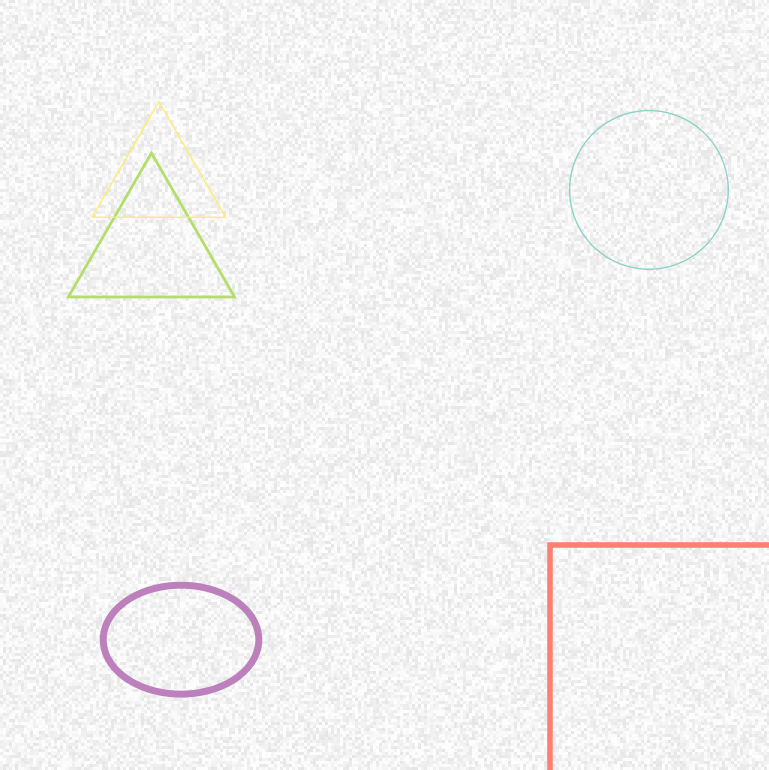[{"shape": "circle", "thickness": 0.5, "radius": 0.52, "center": [0.843, 0.753]}, {"shape": "square", "thickness": 2, "radius": 0.75, "center": [0.865, 0.143]}, {"shape": "triangle", "thickness": 1, "radius": 0.62, "center": [0.197, 0.677]}, {"shape": "oval", "thickness": 2.5, "radius": 0.51, "center": [0.235, 0.169]}, {"shape": "triangle", "thickness": 0.5, "radius": 0.5, "center": [0.206, 0.768]}]